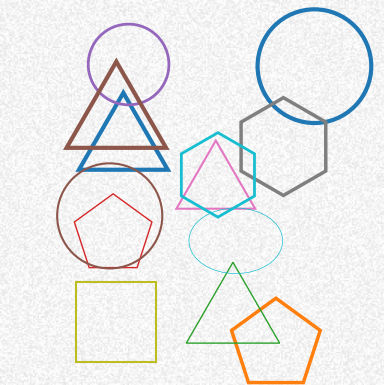[{"shape": "triangle", "thickness": 3, "radius": 0.67, "center": [0.32, 0.626]}, {"shape": "circle", "thickness": 3, "radius": 0.74, "center": [0.817, 0.828]}, {"shape": "pentagon", "thickness": 2.5, "radius": 0.61, "center": [0.717, 0.104]}, {"shape": "triangle", "thickness": 1, "radius": 0.7, "center": [0.605, 0.179]}, {"shape": "pentagon", "thickness": 1, "radius": 0.53, "center": [0.294, 0.391]}, {"shape": "circle", "thickness": 2, "radius": 0.52, "center": [0.334, 0.833]}, {"shape": "circle", "thickness": 1.5, "radius": 0.68, "center": [0.285, 0.439]}, {"shape": "triangle", "thickness": 3, "radius": 0.75, "center": [0.302, 0.691]}, {"shape": "triangle", "thickness": 1.5, "radius": 0.59, "center": [0.561, 0.517]}, {"shape": "hexagon", "thickness": 2.5, "radius": 0.63, "center": [0.736, 0.619]}, {"shape": "square", "thickness": 1.5, "radius": 0.52, "center": [0.302, 0.163]}, {"shape": "hexagon", "thickness": 2, "radius": 0.55, "center": [0.566, 0.546]}, {"shape": "oval", "thickness": 0.5, "radius": 0.61, "center": [0.612, 0.375]}]